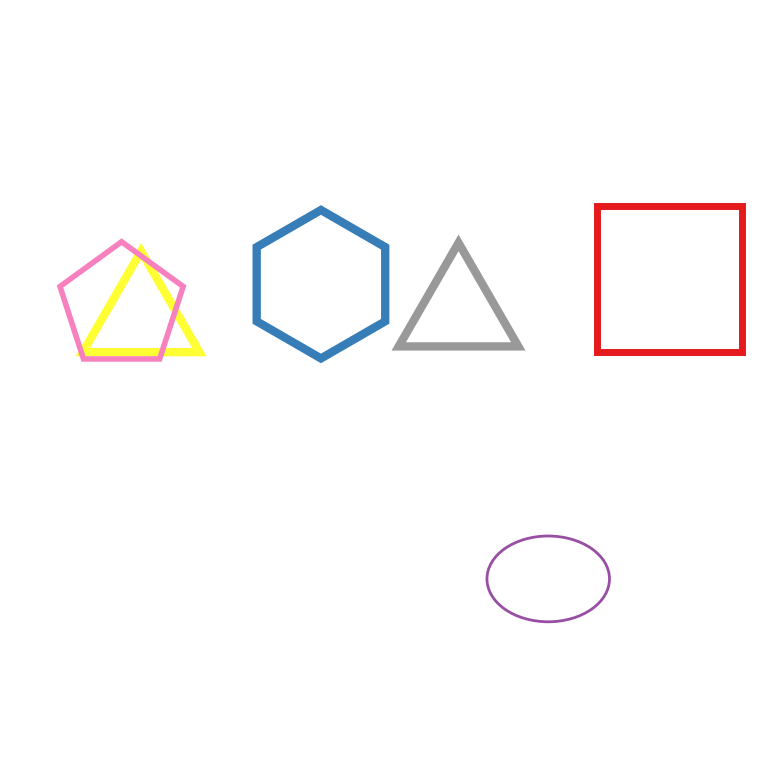[{"shape": "square", "thickness": 2.5, "radius": 0.47, "center": [0.869, 0.638]}, {"shape": "hexagon", "thickness": 3, "radius": 0.48, "center": [0.417, 0.631]}, {"shape": "oval", "thickness": 1, "radius": 0.4, "center": [0.712, 0.248]}, {"shape": "triangle", "thickness": 3, "radius": 0.44, "center": [0.183, 0.586]}, {"shape": "pentagon", "thickness": 2, "radius": 0.42, "center": [0.158, 0.602]}, {"shape": "triangle", "thickness": 3, "radius": 0.45, "center": [0.595, 0.595]}]